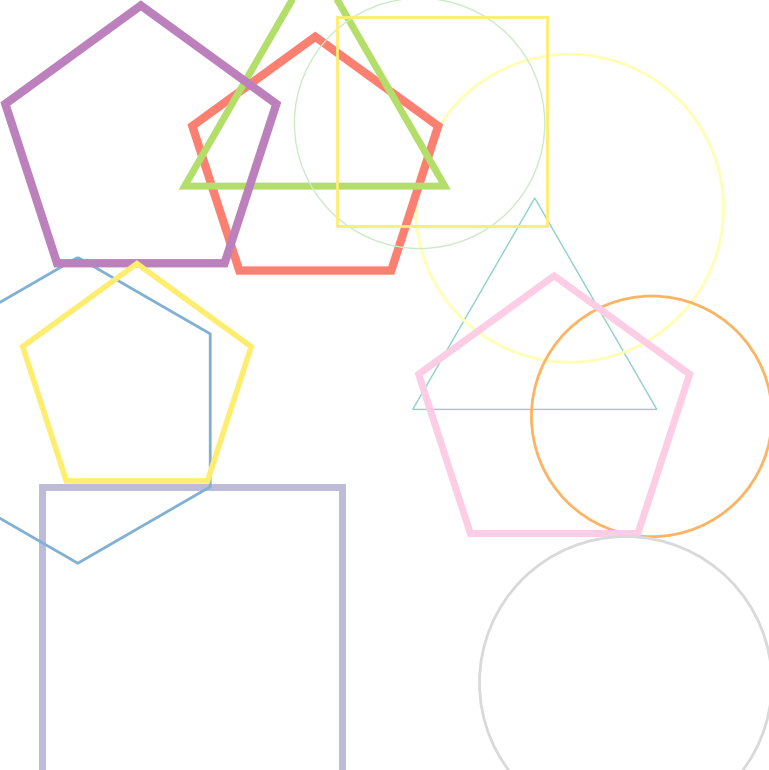[{"shape": "triangle", "thickness": 0.5, "radius": 0.92, "center": [0.695, 0.56]}, {"shape": "circle", "thickness": 1, "radius": 1.0, "center": [0.74, 0.73]}, {"shape": "square", "thickness": 2.5, "radius": 0.97, "center": [0.249, 0.172]}, {"shape": "pentagon", "thickness": 3, "radius": 0.84, "center": [0.409, 0.784]}, {"shape": "hexagon", "thickness": 1, "radius": 0.99, "center": [0.101, 0.467]}, {"shape": "circle", "thickness": 1, "radius": 0.78, "center": [0.846, 0.459]}, {"shape": "triangle", "thickness": 2.5, "radius": 0.98, "center": [0.409, 0.856]}, {"shape": "pentagon", "thickness": 2.5, "radius": 0.93, "center": [0.72, 0.457]}, {"shape": "circle", "thickness": 1, "radius": 0.95, "center": [0.813, 0.113]}, {"shape": "pentagon", "thickness": 3, "radius": 0.93, "center": [0.183, 0.808]}, {"shape": "circle", "thickness": 0.5, "radius": 0.81, "center": [0.545, 0.84]}, {"shape": "square", "thickness": 1, "radius": 0.68, "center": [0.574, 0.842]}, {"shape": "pentagon", "thickness": 2, "radius": 0.78, "center": [0.178, 0.502]}]